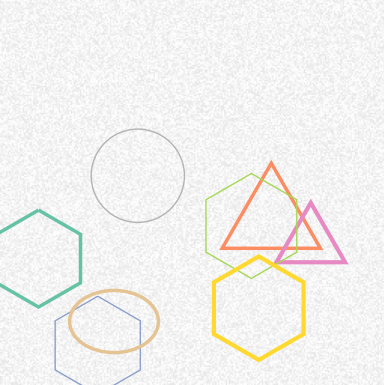[{"shape": "hexagon", "thickness": 2.5, "radius": 0.63, "center": [0.1, 0.328]}, {"shape": "triangle", "thickness": 2.5, "radius": 0.74, "center": [0.705, 0.429]}, {"shape": "hexagon", "thickness": 1, "radius": 0.64, "center": [0.254, 0.103]}, {"shape": "triangle", "thickness": 3, "radius": 0.51, "center": [0.807, 0.37]}, {"shape": "hexagon", "thickness": 1, "radius": 0.68, "center": [0.653, 0.413]}, {"shape": "hexagon", "thickness": 3, "radius": 0.67, "center": [0.672, 0.2]}, {"shape": "oval", "thickness": 2.5, "radius": 0.58, "center": [0.296, 0.165]}, {"shape": "circle", "thickness": 1, "radius": 0.61, "center": [0.358, 0.543]}]